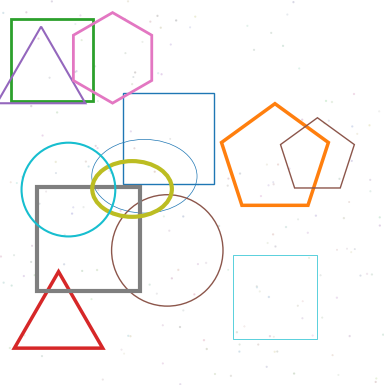[{"shape": "oval", "thickness": 0.5, "radius": 0.68, "center": [0.375, 0.542]}, {"shape": "square", "thickness": 1, "radius": 0.59, "center": [0.438, 0.64]}, {"shape": "pentagon", "thickness": 2.5, "radius": 0.73, "center": [0.714, 0.585]}, {"shape": "square", "thickness": 2, "radius": 0.53, "center": [0.135, 0.843]}, {"shape": "triangle", "thickness": 2.5, "radius": 0.66, "center": [0.152, 0.162]}, {"shape": "triangle", "thickness": 1.5, "radius": 0.66, "center": [0.107, 0.798]}, {"shape": "pentagon", "thickness": 1, "radius": 0.5, "center": [0.824, 0.593]}, {"shape": "circle", "thickness": 1, "radius": 0.72, "center": [0.435, 0.35]}, {"shape": "hexagon", "thickness": 2, "radius": 0.59, "center": [0.292, 0.85]}, {"shape": "square", "thickness": 3, "radius": 0.67, "center": [0.229, 0.379]}, {"shape": "oval", "thickness": 3, "radius": 0.52, "center": [0.343, 0.509]}, {"shape": "circle", "thickness": 1.5, "radius": 0.61, "center": [0.178, 0.508]}, {"shape": "square", "thickness": 0.5, "radius": 0.55, "center": [0.714, 0.229]}]